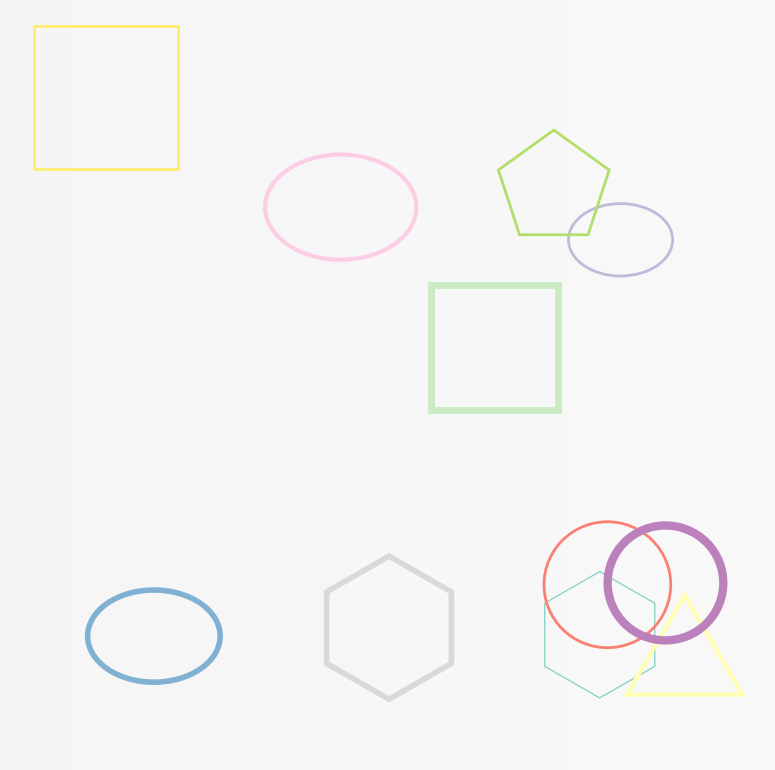[{"shape": "hexagon", "thickness": 0.5, "radius": 0.41, "center": [0.774, 0.176]}, {"shape": "triangle", "thickness": 1.5, "radius": 0.43, "center": [0.883, 0.141]}, {"shape": "oval", "thickness": 1, "radius": 0.34, "center": [0.801, 0.689]}, {"shape": "circle", "thickness": 1, "radius": 0.41, "center": [0.784, 0.241]}, {"shape": "oval", "thickness": 2, "radius": 0.43, "center": [0.199, 0.174]}, {"shape": "pentagon", "thickness": 1, "radius": 0.38, "center": [0.715, 0.756]}, {"shape": "oval", "thickness": 1.5, "radius": 0.49, "center": [0.44, 0.731]}, {"shape": "hexagon", "thickness": 2, "radius": 0.46, "center": [0.502, 0.185]}, {"shape": "circle", "thickness": 3, "radius": 0.37, "center": [0.859, 0.243]}, {"shape": "square", "thickness": 2.5, "radius": 0.41, "center": [0.638, 0.549]}, {"shape": "square", "thickness": 1, "radius": 0.46, "center": [0.137, 0.873]}]